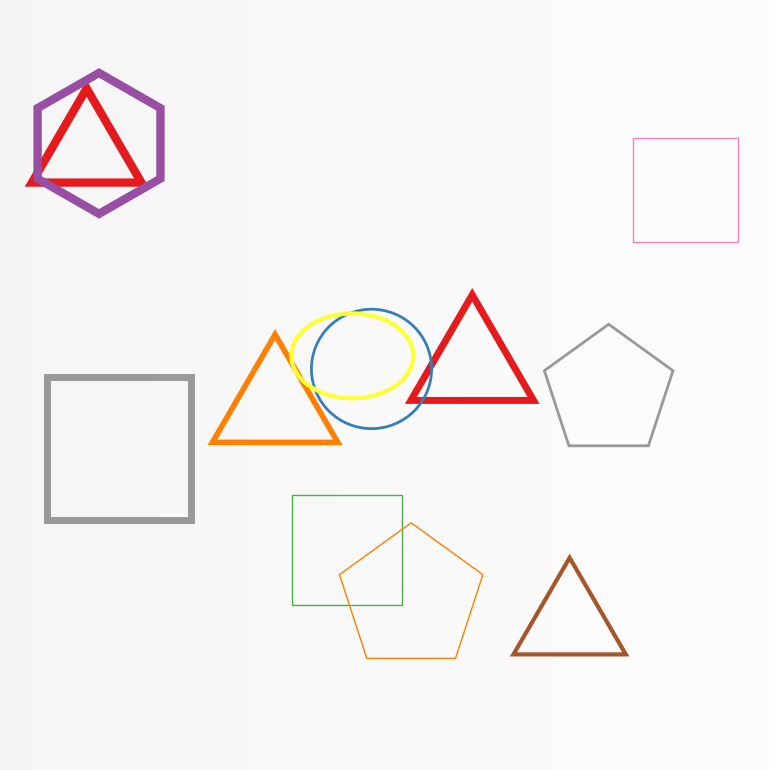[{"shape": "triangle", "thickness": 2.5, "radius": 0.46, "center": [0.609, 0.526]}, {"shape": "triangle", "thickness": 3, "radius": 0.41, "center": [0.112, 0.804]}, {"shape": "circle", "thickness": 1, "radius": 0.39, "center": [0.479, 0.521]}, {"shape": "square", "thickness": 0.5, "radius": 0.36, "center": [0.448, 0.286]}, {"shape": "hexagon", "thickness": 3, "radius": 0.46, "center": [0.128, 0.814]}, {"shape": "pentagon", "thickness": 0.5, "radius": 0.49, "center": [0.531, 0.224]}, {"shape": "triangle", "thickness": 2, "radius": 0.47, "center": [0.355, 0.472]}, {"shape": "oval", "thickness": 1.5, "radius": 0.39, "center": [0.455, 0.538]}, {"shape": "triangle", "thickness": 1.5, "radius": 0.42, "center": [0.735, 0.192]}, {"shape": "square", "thickness": 0.5, "radius": 0.34, "center": [0.885, 0.753]}, {"shape": "pentagon", "thickness": 1, "radius": 0.44, "center": [0.785, 0.492]}, {"shape": "square", "thickness": 2.5, "radius": 0.46, "center": [0.154, 0.418]}]